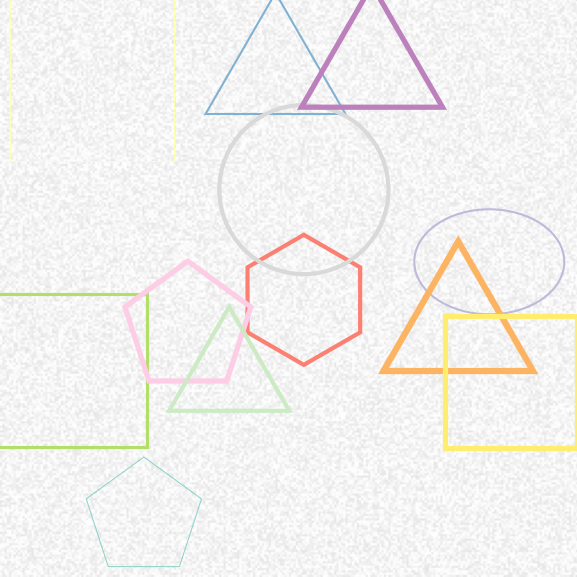[{"shape": "pentagon", "thickness": 0.5, "radius": 0.52, "center": [0.249, 0.103]}, {"shape": "square", "thickness": 0.5, "radius": 0.71, "center": [0.159, 0.862]}, {"shape": "oval", "thickness": 1, "radius": 0.65, "center": [0.847, 0.546]}, {"shape": "hexagon", "thickness": 2, "radius": 0.56, "center": [0.526, 0.48]}, {"shape": "triangle", "thickness": 1, "radius": 0.7, "center": [0.477, 0.872]}, {"shape": "triangle", "thickness": 3, "radius": 0.75, "center": [0.793, 0.431]}, {"shape": "square", "thickness": 1.5, "radius": 0.66, "center": [0.123, 0.357]}, {"shape": "pentagon", "thickness": 2.5, "radius": 0.57, "center": [0.325, 0.432]}, {"shape": "circle", "thickness": 2, "radius": 0.73, "center": [0.526, 0.671]}, {"shape": "triangle", "thickness": 2.5, "radius": 0.71, "center": [0.644, 0.884]}, {"shape": "triangle", "thickness": 2, "radius": 0.6, "center": [0.397, 0.348]}, {"shape": "square", "thickness": 2.5, "radius": 0.57, "center": [0.885, 0.338]}]